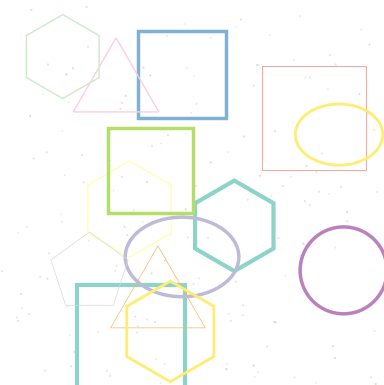[{"shape": "hexagon", "thickness": 3, "radius": 0.59, "center": [0.609, 0.413]}, {"shape": "square", "thickness": 3, "radius": 0.7, "center": [0.341, 0.12]}, {"shape": "hexagon", "thickness": 1, "radius": 0.63, "center": [0.337, 0.457]}, {"shape": "oval", "thickness": 2.5, "radius": 0.74, "center": [0.473, 0.333]}, {"shape": "square", "thickness": 0.5, "radius": 0.67, "center": [0.815, 0.694]}, {"shape": "square", "thickness": 2.5, "radius": 0.57, "center": [0.473, 0.807]}, {"shape": "triangle", "thickness": 0.5, "radius": 0.71, "center": [0.41, 0.219]}, {"shape": "square", "thickness": 2.5, "radius": 0.55, "center": [0.391, 0.558]}, {"shape": "triangle", "thickness": 1, "radius": 0.64, "center": [0.301, 0.773]}, {"shape": "pentagon", "thickness": 0.5, "radius": 0.53, "center": [0.232, 0.292]}, {"shape": "circle", "thickness": 2.5, "radius": 0.56, "center": [0.892, 0.298]}, {"shape": "hexagon", "thickness": 1, "radius": 0.54, "center": [0.163, 0.853]}, {"shape": "oval", "thickness": 2, "radius": 0.57, "center": [0.881, 0.65]}, {"shape": "hexagon", "thickness": 2, "radius": 0.65, "center": [0.442, 0.139]}]